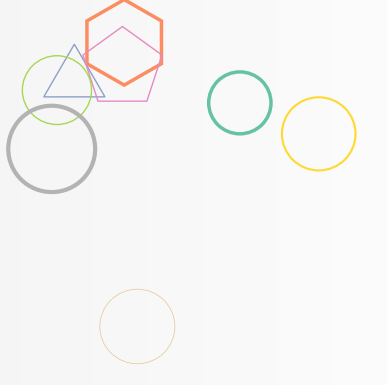[{"shape": "circle", "thickness": 2.5, "radius": 0.4, "center": [0.619, 0.733]}, {"shape": "hexagon", "thickness": 2.5, "radius": 0.56, "center": [0.321, 0.89]}, {"shape": "triangle", "thickness": 1, "radius": 0.46, "center": [0.192, 0.794]}, {"shape": "pentagon", "thickness": 1, "radius": 0.54, "center": [0.316, 0.824]}, {"shape": "circle", "thickness": 1, "radius": 0.45, "center": [0.147, 0.766]}, {"shape": "circle", "thickness": 1.5, "radius": 0.47, "center": [0.823, 0.652]}, {"shape": "circle", "thickness": 0.5, "radius": 0.48, "center": [0.354, 0.152]}, {"shape": "circle", "thickness": 3, "radius": 0.56, "center": [0.133, 0.613]}]